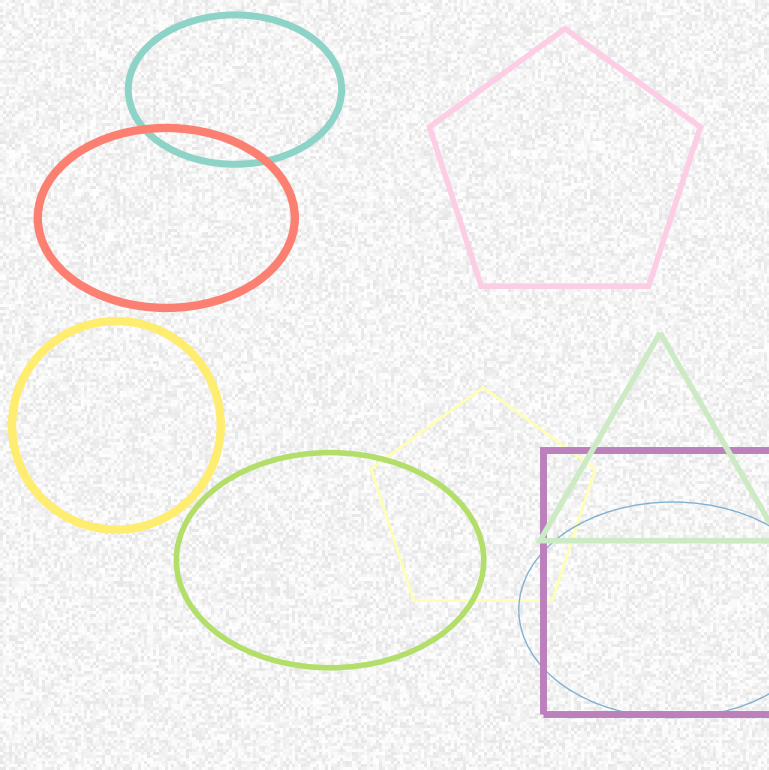[{"shape": "oval", "thickness": 2.5, "radius": 0.69, "center": [0.305, 0.884]}, {"shape": "pentagon", "thickness": 1, "radius": 0.77, "center": [0.627, 0.344]}, {"shape": "oval", "thickness": 3, "radius": 0.83, "center": [0.216, 0.717]}, {"shape": "oval", "thickness": 0.5, "radius": 1.0, "center": [0.874, 0.208]}, {"shape": "oval", "thickness": 2, "radius": 1.0, "center": [0.429, 0.272]}, {"shape": "pentagon", "thickness": 2, "radius": 0.92, "center": [0.734, 0.778]}, {"shape": "square", "thickness": 2.5, "radius": 0.86, "center": [0.876, 0.244]}, {"shape": "triangle", "thickness": 2, "radius": 0.9, "center": [0.857, 0.388]}, {"shape": "circle", "thickness": 3, "radius": 0.68, "center": [0.151, 0.448]}]